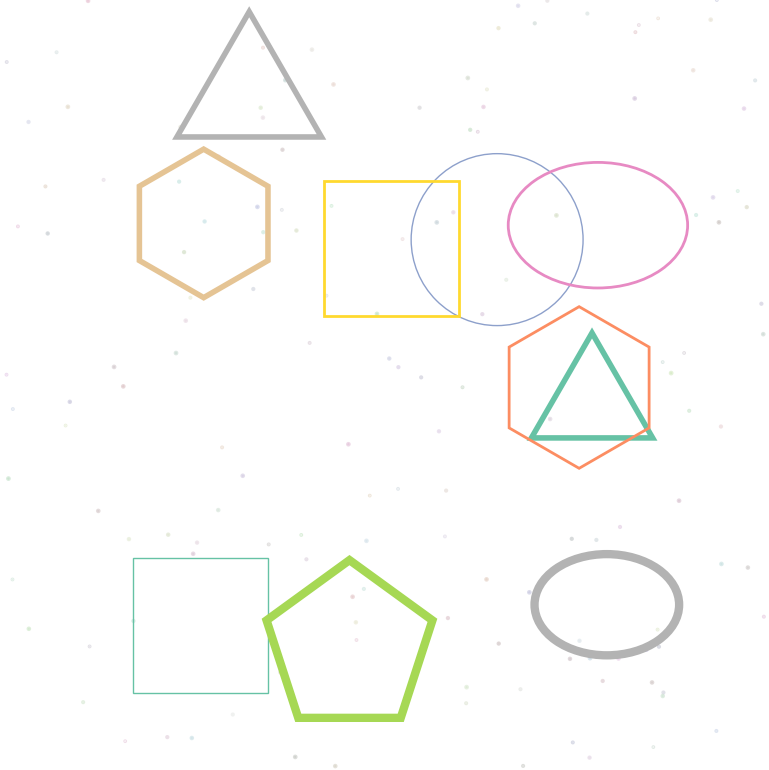[{"shape": "triangle", "thickness": 2, "radius": 0.45, "center": [0.769, 0.477]}, {"shape": "square", "thickness": 0.5, "radius": 0.44, "center": [0.261, 0.188]}, {"shape": "hexagon", "thickness": 1, "radius": 0.52, "center": [0.752, 0.497]}, {"shape": "circle", "thickness": 0.5, "radius": 0.56, "center": [0.646, 0.689]}, {"shape": "oval", "thickness": 1, "radius": 0.58, "center": [0.777, 0.708]}, {"shape": "pentagon", "thickness": 3, "radius": 0.57, "center": [0.454, 0.159]}, {"shape": "square", "thickness": 1, "radius": 0.44, "center": [0.508, 0.677]}, {"shape": "hexagon", "thickness": 2, "radius": 0.48, "center": [0.265, 0.71]}, {"shape": "triangle", "thickness": 2, "radius": 0.54, "center": [0.324, 0.876]}, {"shape": "oval", "thickness": 3, "radius": 0.47, "center": [0.788, 0.215]}]